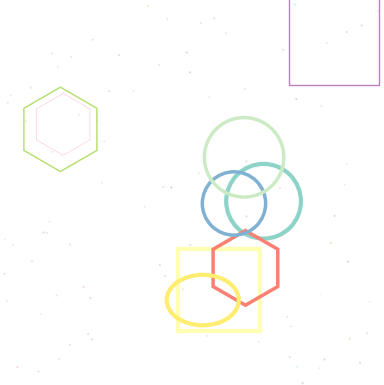[{"shape": "circle", "thickness": 3, "radius": 0.48, "center": [0.685, 0.477]}, {"shape": "square", "thickness": 3, "radius": 0.54, "center": [0.569, 0.247]}, {"shape": "hexagon", "thickness": 2.5, "radius": 0.48, "center": [0.637, 0.304]}, {"shape": "circle", "thickness": 2.5, "radius": 0.41, "center": [0.608, 0.472]}, {"shape": "hexagon", "thickness": 1, "radius": 0.55, "center": [0.157, 0.664]}, {"shape": "hexagon", "thickness": 0.5, "radius": 0.4, "center": [0.164, 0.677]}, {"shape": "square", "thickness": 1, "radius": 0.59, "center": [0.868, 0.896]}, {"shape": "circle", "thickness": 2.5, "radius": 0.52, "center": [0.634, 0.591]}, {"shape": "oval", "thickness": 3, "radius": 0.47, "center": [0.527, 0.221]}]